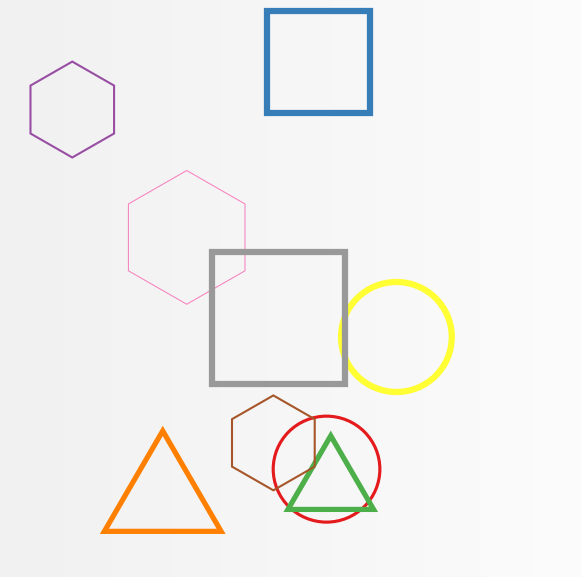[{"shape": "circle", "thickness": 1.5, "radius": 0.46, "center": [0.562, 0.187]}, {"shape": "square", "thickness": 3, "radius": 0.44, "center": [0.548, 0.891]}, {"shape": "triangle", "thickness": 2.5, "radius": 0.43, "center": [0.569, 0.16]}, {"shape": "hexagon", "thickness": 1, "radius": 0.42, "center": [0.124, 0.809]}, {"shape": "triangle", "thickness": 2.5, "radius": 0.58, "center": [0.28, 0.137]}, {"shape": "circle", "thickness": 3, "radius": 0.48, "center": [0.682, 0.416]}, {"shape": "hexagon", "thickness": 1, "radius": 0.41, "center": [0.47, 0.232]}, {"shape": "hexagon", "thickness": 0.5, "radius": 0.58, "center": [0.321, 0.588]}, {"shape": "square", "thickness": 3, "radius": 0.57, "center": [0.479, 0.448]}]